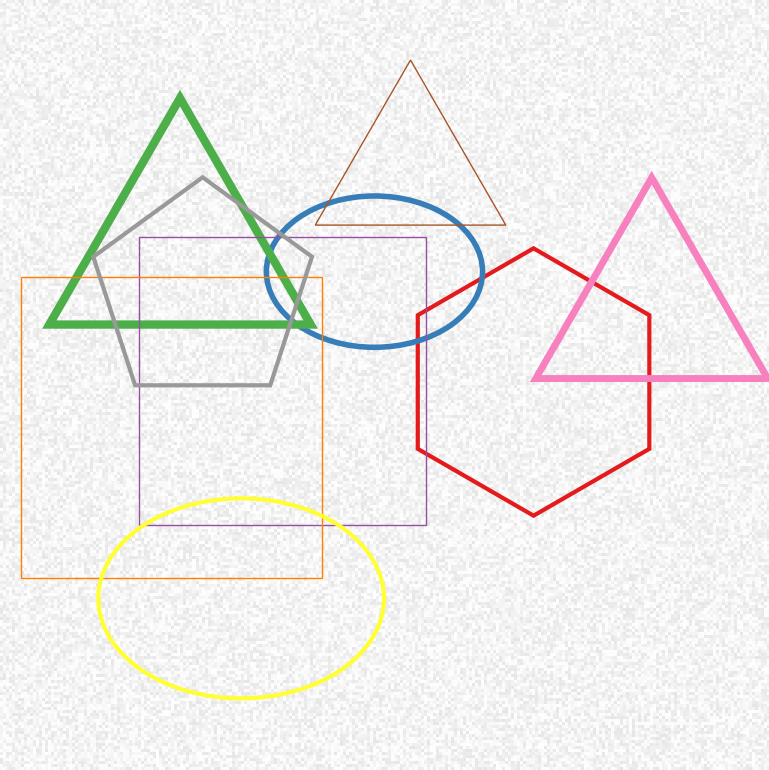[{"shape": "hexagon", "thickness": 1.5, "radius": 0.87, "center": [0.693, 0.504]}, {"shape": "oval", "thickness": 2, "radius": 0.7, "center": [0.486, 0.647]}, {"shape": "triangle", "thickness": 3, "radius": 0.98, "center": [0.234, 0.677]}, {"shape": "square", "thickness": 0.5, "radius": 0.93, "center": [0.367, 0.506]}, {"shape": "square", "thickness": 0.5, "radius": 0.98, "center": [0.222, 0.445]}, {"shape": "oval", "thickness": 1.5, "radius": 0.93, "center": [0.313, 0.223]}, {"shape": "triangle", "thickness": 0.5, "radius": 0.71, "center": [0.533, 0.779]}, {"shape": "triangle", "thickness": 2.5, "radius": 0.87, "center": [0.846, 0.595]}, {"shape": "pentagon", "thickness": 1.5, "radius": 0.75, "center": [0.263, 0.62]}]